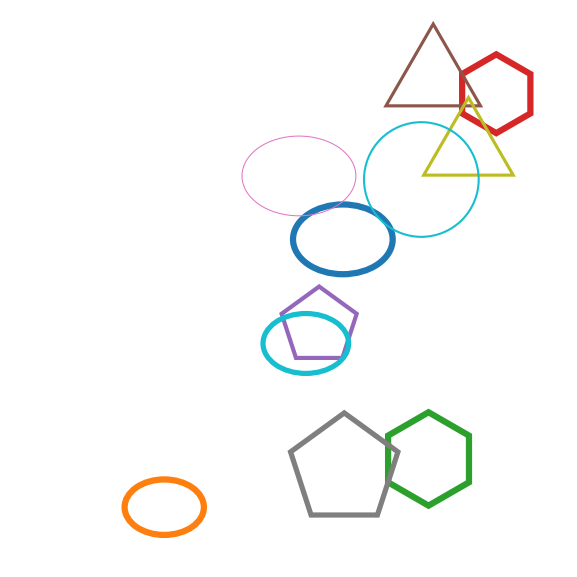[{"shape": "oval", "thickness": 3, "radius": 0.43, "center": [0.594, 0.585]}, {"shape": "oval", "thickness": 3, "radius": 0.34, "center": [0.284, 0.121]}, {"shape": "hexagon", "thickness": 3, "radius": 0.4, "center": [0.742, 0.204]}, {"shape": "hexagon", "thickness": 3, "radius": 0.34, "center": [0.859, 0.837]}, {"shape": "pentagon", "thickness": 2, "radius": 0.34, "center": [0.553, 0.435]}, {"shape": "triangle", "thickness": 1.5, "radius": 0.47, "center": [0.75, 0.863]}, {"shape": "oval", "thickness": 0.5, "radius": 0.49, "center": [0.518, 0.694]}, {"shape": "pentagon", "thickness": 2.5, "radius": 0.49, "center": [0.596, 0.186]}, {"shape": "triangle", "thickness": 1.5, "radius": 0.45, "center": [0.811, 0.741]}, {"shape": "circle", "thickness": 1, "radius": 0.5, "center": [0.73, 0.688]}, {"shape": "oval", "thickness": 2.5, "radius": 0.37, "center": [0.53, 0.404]}]